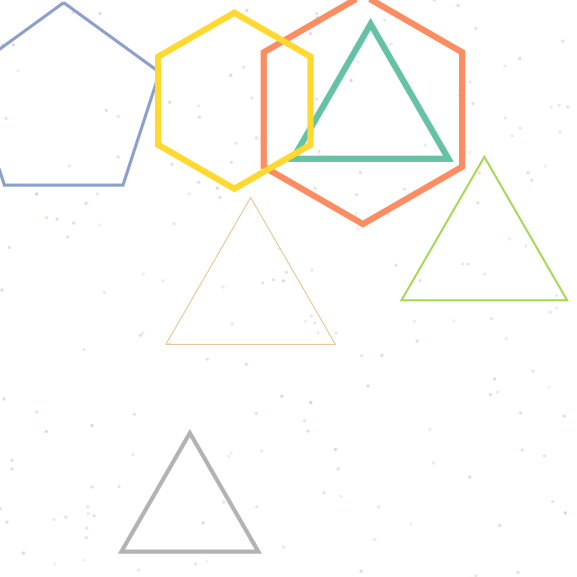[{"shape": "triangle", "thickness": 3, "radius": 0.78, "center": [0.642, 0.802]}, {"shape": "hexagon", "thickness": 3, "radius": 0.99, "center": [0.628, 0.809]}, {"shape": "pentagon", "thickness": 1.5, "radius": 0.87, "center": [0.11, 0.82]}, {"shape": "triangle", "thickness": 1, "radius": 0.83, "center": [0.839, 0.562]}, {"shape": "hexagon", "thickness": 3, "radius": 0.76, "center": [0.406, 0.825]}, {"shape": "triangle", "thickness": 0.5, "radius": 0.85, "center": [0.434, 0.488]}, {"shape": "triangle", "thickness": 2, "radius": 0.68, "center": [0.329, 0.112]}]